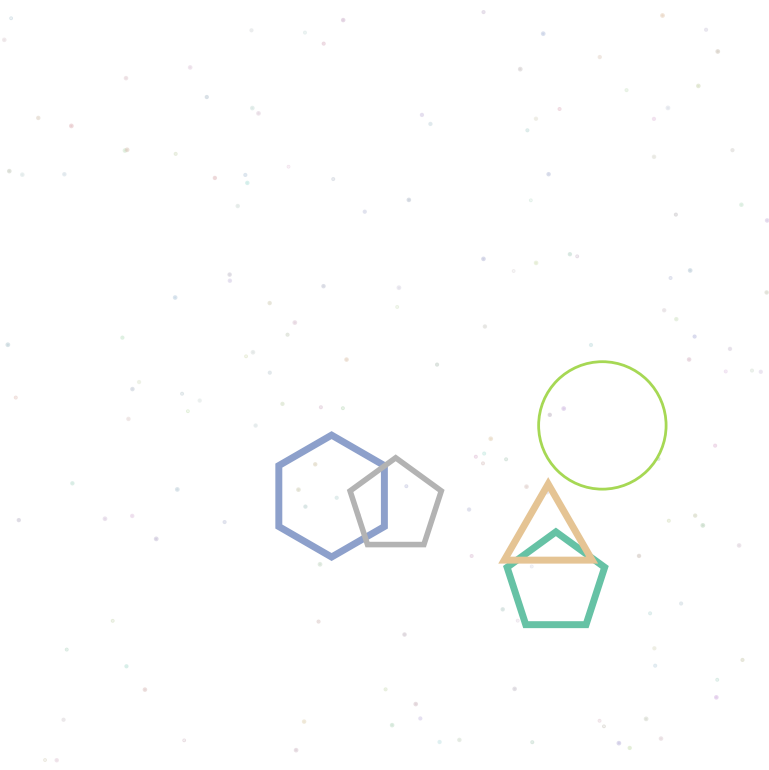[{"shape": "pentagon", "thickness": 2.5, "radius": 0.33, "center": [0.722, 0.243]}, {"shape": "hexagon", "thickness": 2.5, "radius": 0.4, "center": [0.431, 0.356]}, {"shape": "circle", "thickness": 1, "radius": 0.41, "center": [0.782, 0.448]}, {"shape": "triangle", "thickness": 2.5, "radius": 0.33, "center": [0.712, 0.305]}, {"shape": "pentagon", "thickness": 2, "radius": 0.31, "center": [0.514, 0.343]}]